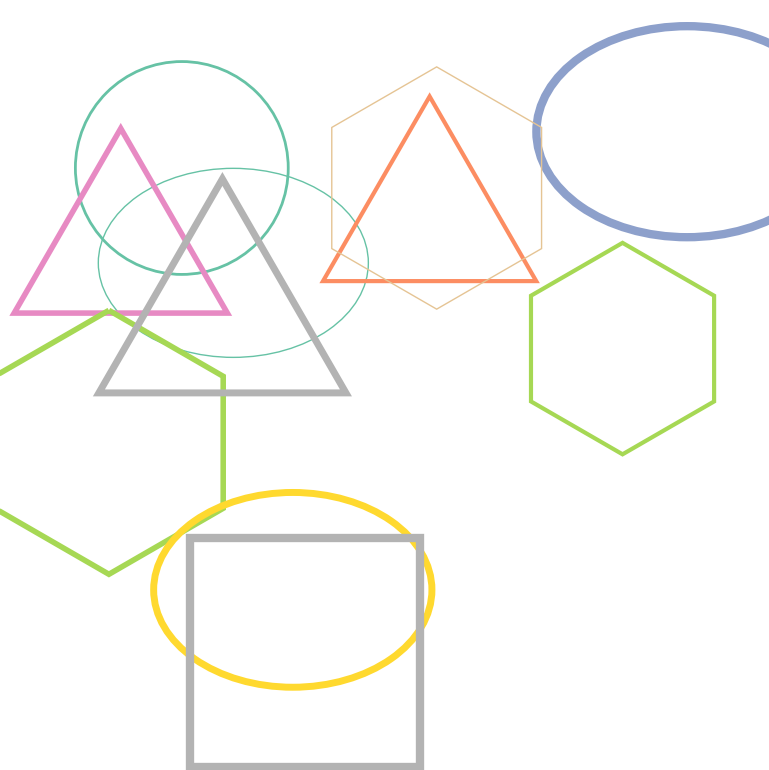[{"shape": "circle", "thickness": 1, "radius": 0.69, "center": [0.236, 0.782]}, {"shape": "oval", "thickness": 0.5, "radius": 0.88, "center": [0.303, 0.659]}, {"shape": "triangle", "thickness": 1.5, "radius": 0.8, "center": [0.558, 0.715]}, {"shape": "oval", "thickness": 3, "radius": 0.98, "center": [0.892, 0.829]}, {"shape": "triangle", "thickness": 2, "radius": 0.8, "center": [0.157, 0.673]}, {"shape": "hexagon", "thickness": 2, "radius": 0.86, "center": [0.141, 0.426]}, {"shape": "hexagon", "thickness": 1.5, "radius": 0.69, "center": [0.809, 0.547]}, {"shape": "oval", "thickness": 2.5, "radius": 0.9, "center": [0.38, 0.234]}, {"shape": "hexagon", "thickness": 0.5, "radius": 0.79, "center": [0.567, 0.756]}, {"shape": "square", "thickness": 3, "radius": 0.75, "center": [0.396, 0.153]}, {"shape": "triangle", "thickness": 2.5, "radius": 0.93, "center": [0.289, 0.582]}]